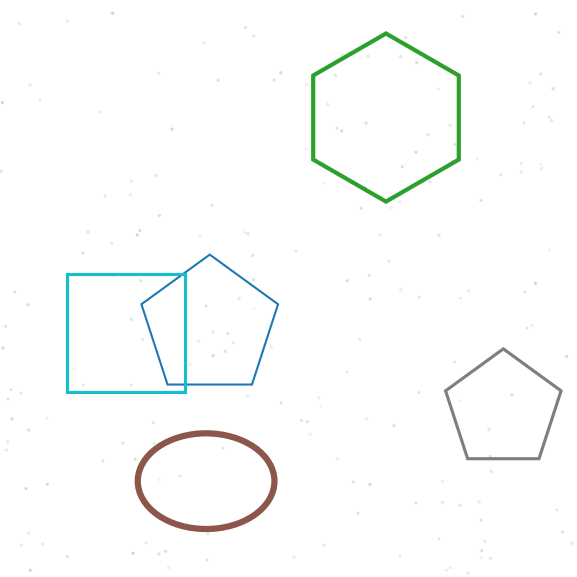[{"shape": "pentagon", "thickness": 1, "radius": 0.62, "center": [0.363, 0.434]}, {"shape": "hexagon", "thickness": 2, "radius": 0.73, "center": [0.668, 0.796]}, {"shape": "oval", "thickness": 3, "radius": 0.59, "center": [0.357, 0.166]}, {"shape": "pentagon", "thickness": 1.5, "radius": 0.53, "center": [0.872, 0.29]}, {"shape": "square", "thickness": 1.5, "radius": 0.51, "center": [0.218, 0.423]}]